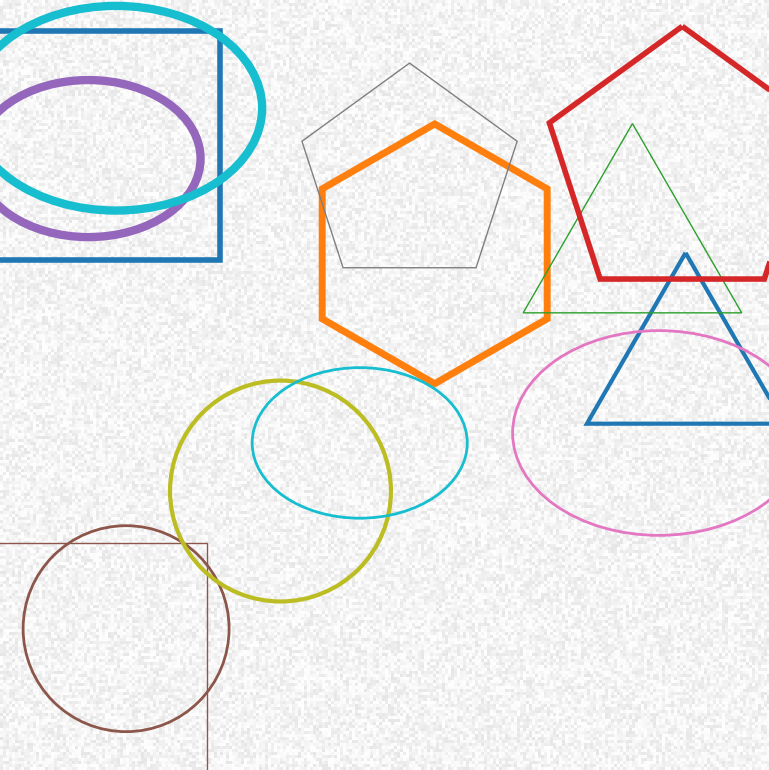[{"shape": "triangle", "thickness": 1.5, "radius": 0.74, "center": [0.89, 0.524]}, {"shape": "square", "thickness": 2, "radius": 0.74, "center": [0.137, 0.811]}, {"shape": "hexagon", "thickness": 2.5, "radius": 0.84, "center": [0.565, 0.67]}, {"shape": "triangle", "thickness": 0.5, "radius": 0.82, "center": [0.821, 0.676]}, {"shape": "pentagon", "thickness": 2, "radius": 0.91, "center": [0.886, 0.784]}, {"shape": "oval", "thickness": 3, "radius": 0.73, "center": [0.115, 0.794]}, {"shape": "circle", "thickness": 1, "radius": 0.67, "center": [0.164, 0.184]}, {"shape": "square", "thickness": 0.5, "radius": 0.81, "center": [0.108, 0.133]}, {"shape": "oval", "thickness": 1, "radius": 0.95, "center": [0.856, 0.438]}, {"shape": "pentagon", "thickness": 0.5, "radius": 0.73, "center": [0.532, 0.771]}, {"shape": "circle", "thickness": 1.5, "radius": 0.72, "center": [0.364, 0.362]}, {"shape": "oval", "thickness": 1, "radius": 0.7, "center": [0.467, 0.425]}, {"shape": "oval", "thickness": 3, "radius": 0.95, "center": [0.151, 0.859]}]